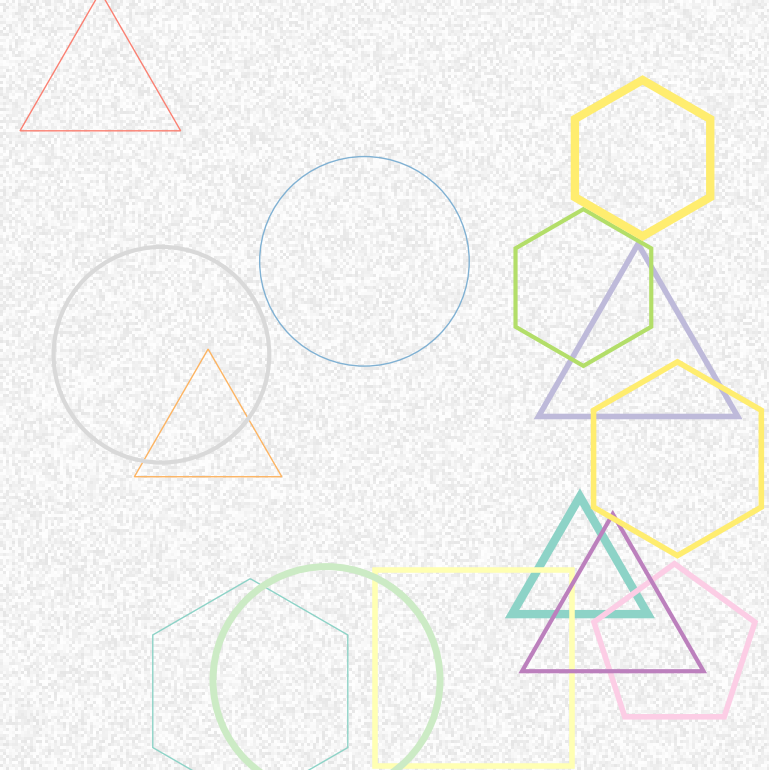[{"shape": "triangle", "thickness": 3, "radius": 0.51, "center": [0.753, 0.253]}, {"shape": "hexagon", "thickness": 0.5, "radius": 0.73, "center": [0.325, 0.102]}, {"shape": "square", "thickness": 2, "radius": 0.64, "center": [0.615, 0.132]}, {"shape": "triangle", "thickness": 2, "radius": 0.75, "center": [0.829, 0.534]}, {"shape": "triangle", "thickness": 0.5, "radius": 0.6, "center": [0.13, 0.89]}, {"shape": "circle", "thickness": 0.5, "radius": 0.68, "center": [0.473, 0.661]}, {"shape": "triangle", "thickness": 0.5, "radius": 0.55, "center": [0.27, 0.436]}, {"shape": "hexagon", "thickness": 1.5, "radius": 0.51, "center": [0.758, 0.627]}, {"shape": "pentagon", "thickness": 2, "radius": 0.55, "center": [0.876, 0.158]}, {"shape": "circle", "thickness": 1.5, "radius": 0.7, "center": [0.21, 0.539]}, {"shape": "triangle", "thickness": 1.5, "radius": 0.68, "center": [0.796, 0.196]}, {"shape": "circle", "thickness": 2.5, "radius": 0.74, "center": [0.424, 0.117]}, {"shape": "hexagon", "thickness": 3, "radius": 0.51, "center": [0.835, 0.795]}, {"shape": "hexagon", "thickness": 2, "radius": 0.63, "center": [0.88, 0.404]}]